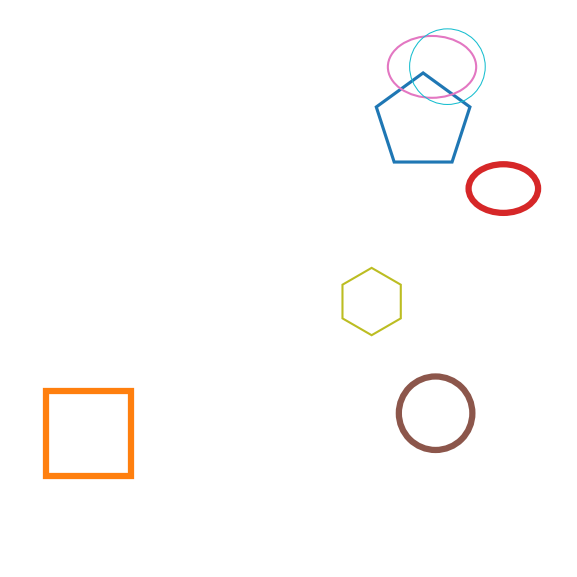[{"shape": "pentagon", "thickness": 1.5, "radius": 0.43, "center": [0.733, 0.788]}, {"shape": "square", "thickness": 3, "radius": 0.37, "center": [0.154, 0.249]}, {"shape": "oval", "thickness": 3, "radius": 0.3, "center": [0.872, 0.673]}, {"shape": "circle", "thickness": 3, "radius": 0.32, "center": [0.754, 0.284]}, {"shape": "oval", "thickness": 1, "radius": 0.38, "center": [0.748, 0.883]}, {"shape": "hexagon", "thickness": 1, "radius": 0.29, "center": [0.644, 0.477]}, {"shape": "circle", "thickness": 0.5, "radius": 0.33, "center": [0.775, 0.884]}]